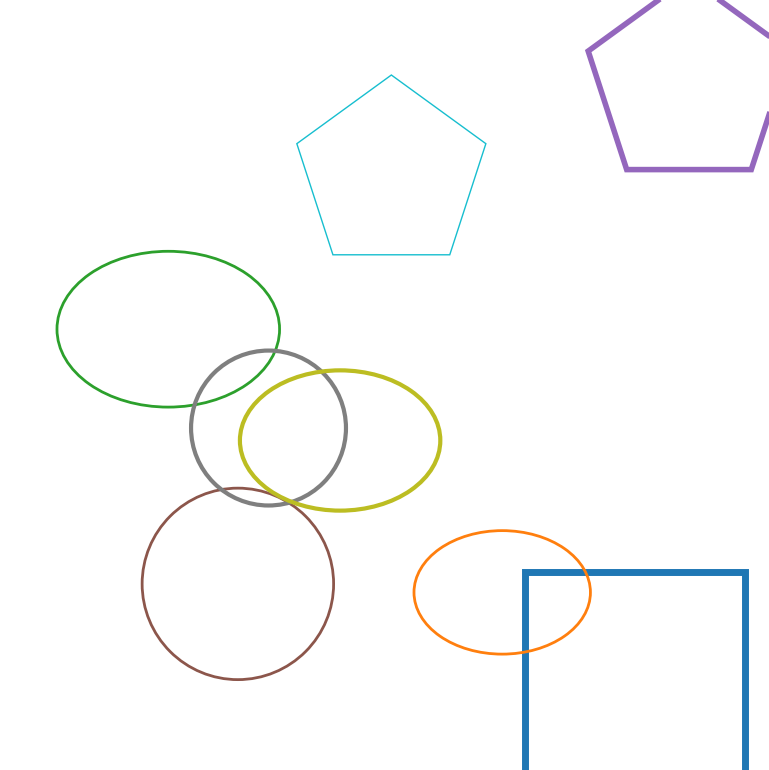[{"shape": "square", "thickness": 2.5, "radius": 0.71, "center": [0.825, 0.114]}, {"shape": "oval", "thickness": 1, "radius": 0.57, "center": [0.652, 0.231]}, {"shape": "oval", "thickness": 1, "radius": 0.72, "center": [0.219, 0.572]}, {"shape": "pentagon", "thickness": 2, "radius": 0.69, "center": [0.895, 0.891]}, {"shape": "circle", "thickness": 1, "radius": 0.62, "center": [0.309, 0.242]}, {"shape": "circle", "thickness": 1.5, "radius": 0.5, "center": [0.349, 0.444]}, {"shape": "oval", "thickness": 1.5, "radius": 0.65, "center": [0.442, 0.428]}, {"shape": "pentagon", "thickness": 0.5, "radius": 0.65, "center": [0.508, 0.774]}]